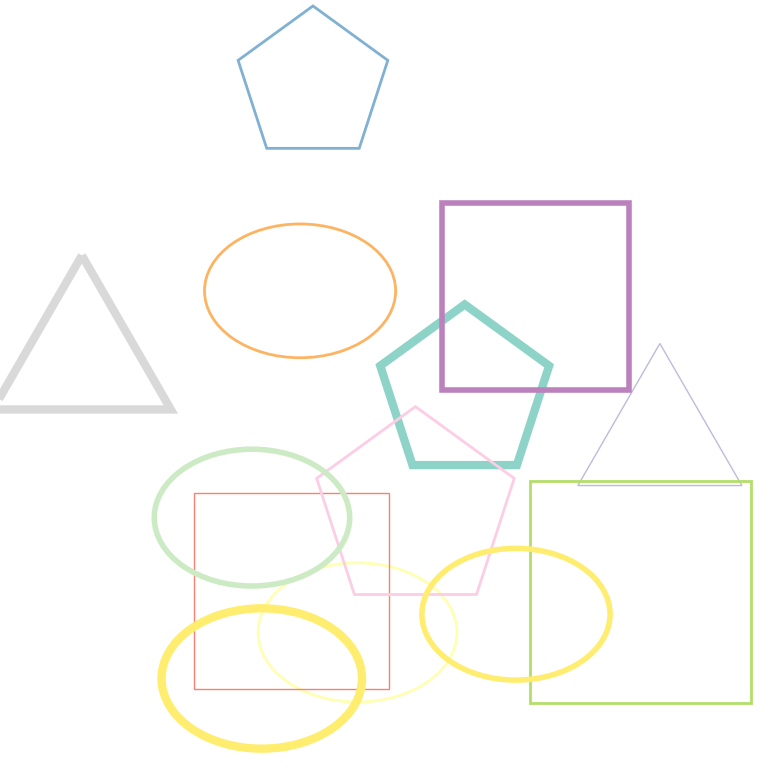[{"shape": "pentagon", "thickness": 3, "radius": 0.58, "center": [0.603, 0.489]}, {"shape": "oval", "thickness": 1, "radius": 0.65, "center": [0.464, 0.179]}, {"shape": "triangle", "thickness": 0.5, "radius": 0.61, "center": [0.857, 0.431]}, {"shape": "square", "thickness": 0.5, "radius": 0.63, "center": [0.379, 0.232]}, {"shape": "pentagon", "thickness": 1, "radius": 0.51, "center": [0.406, 0.89]}, {"shape": "oval", "thickness": 1, "radius": 0.62, "center": [0.39, 0.622]}, {"shape": "square", "thickness": 1, "radius": 0.72, "center": [0.832, 0.231]}, {"shape": "pentagon", "thickness": 1, "radius": 0.67, "center": [0.54, 0.337]}, {"shape": "triangle", "thickness": 3, "radius": 0.67, "center": [0.106, 0.535]}, {"shape": "square", "thickness": 2, "radius": 0.61, "center": [0.695, 0.615]}, {"shape": "oval", "thickness": 2, "radius": 0.63, "center": [0.327, 0.328]}, {"shape": "oval", "thickness": 3, "radius": 0.65, "center": [0.34, 0.119]}, {"shape": "oval", "thickness": 2, "radius": 0.61, "center": [0.67, 0.202]}]